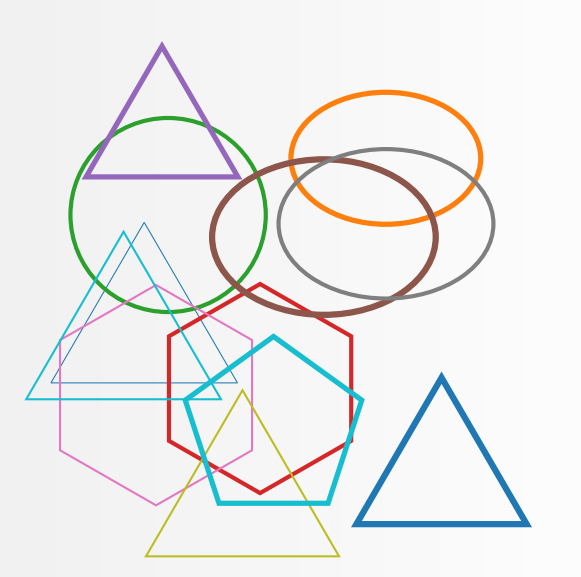[{"shape": "triangle", "thickness": 0.5, "radius": 0.93, "center": [0.248, 0.429]}, {"shape": "triangle", "thickness": 3, "radius": 0.85, "center": [0.76, 0.176]}, {"shape": "oval", "thickness": 2.5, "radius": 0.82, "center": [0.664, 0.725]}, {"shape": "circle", "thickness": 2, "radius": 0.84, "center": [0.289, 0.627]}, {"shape": "hexagon", "thickness": 2, "radius": 0.91, "center": [0.447, 0.326]}, {"shape": "triangle", "thickness": 2.5, "radius": 0.75, "center": [0.279, 0.768]}, {"shape": "oval", "thickness": 3, "radius": 0.96, "center": [0.557, 0.589]}, {"shape": "hexagon", "thickness": 1, "radius": 0.95, "center": [0.268, 0.315]}, {"shape": "oval", "thickness": 2, "radius": 0.92, "center": [0.664, 0.612]}, {"shape": "triangle", "thickness": 1, "radius": 0.96, "center": [0.417, 0.132]}, {"shape": "pentagon", "thickness": 2.5, "radius": 0.8, "center": [0.471, 0.257]}, {"shape": "triangle", "thickness": 1, "radius": 0.97, "center": [0.213, 0.404]}]